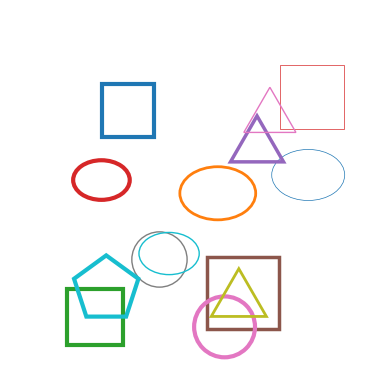[{"shape": "oval", "thickness": 0.5, "radius": 0.47, "center": [0.801, 0.546]}, {"shape": "square", "thickness": 3, "radius": 0.34, "center": [0.332, 0.713]}, {"shape": "oval", "thickness": 2, "radius": 0.49, "center": [0.566, 0.498]}, {"shape": "square", "thickness": 3, "radius": 0.36, "center": [0.246, 0.176]}, {"shape": "square", "thickness": 0.5, "radius": 0.42, "center": [0.811, 0.748]}, {"shape": "oval", "thickness": 3, "radius": 0.37, "center": [0.263, 0.532]}, {"shape": "triangle", "thickness": 2.5, "radius": 0.4, "center": [0.668, 0.619]}, {"shape": "square", "thickness": 2.5, "radius": 0.47, "center": [0.63, 0.239]}, {"shape": "triangle", "thickness": 1, "radius": 0.39, "center": [0.701, 0.695]}, {"shape": "circle", "thickness": 3, "radius": 0.4, "center": [0.583, 0.151]}, {"shape": "circle", "thickness": 1, "radius": 0.36, "center": [0.414, 0.326]}, {"shape": "triangle", "thickness": 2, "radius": 0.41, "center": [0.62, 0.219]}, {"shape": "oval", "thickness": 1, "radius": 0.39, "center": [0.439, 0.341]}, {"shape": "pentagon", "thickness": 3, "radius": 0.44, "center": [0.276, 0.249]}]